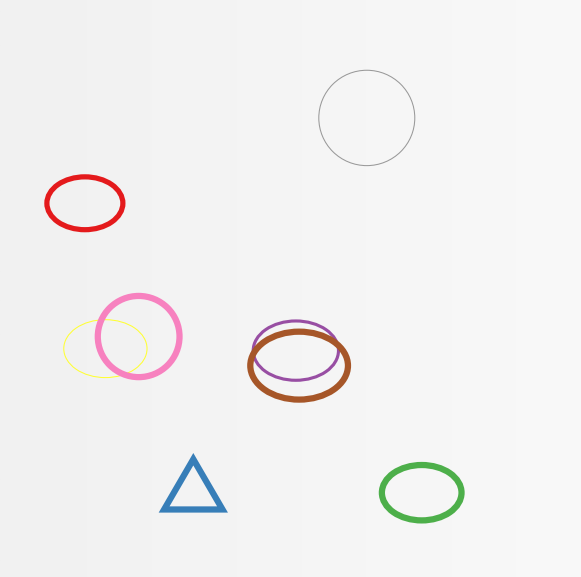[{"shape": "oval", "thickness": 2.5, "radius": 0.33, "center": [0.146, 0.647]}, {"shape": "triangle", "thickness": 3, "radius": 0.29, "center": [0.333, 0.146]}, {"shape": "oval", "thickness": 3, "radius": 0.34, "center": [0.726, 0.146]}, {"shape": "oval", "thickness": 1.5, "radius": 0.37, "center": [0.509, 0.392]}, {"shape": "oval", "thickness": 0.5, "radius": 0.36, "center": [0.181, 0.395]}, {"shape": "oval", "thickness": 3, "radius": 0.42, "center": [0.515, 0.366]}, {"shape": "circle", "thickness": 3, "radius": 0.35, "center": [0.239, 0.416]}, {"shape": "circle", "thickness": 0.5, "radius": 0.41, "center": [0.631, 0.795]}]